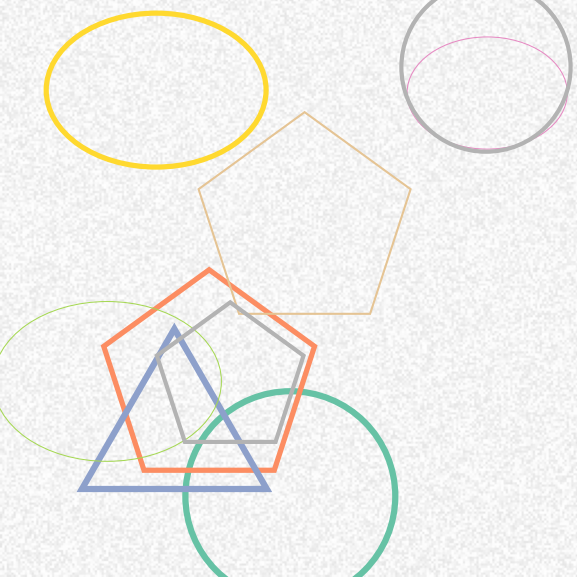[{"shape": "circle", "thickness": 3, "radius": 0.91, "center": [0.503, 0.14]}, {"shape": "pentagon", "thickness": 2.5, "radius": 0.96, "center": [0.362, 0.34]}, {"shape": "triangle", "thickness": 3, "radius": 0.92, "center": [0.302, 0.245]}, {"shape": "oval", "thickness": 0.5, "radius": 0.69, "center": [0.844, 0.838]}, {"shape": "oval", "thickness": 0.5, "radius": 0.99, "center": [0.186, 0.339]}, {"shape": "oval", "thickness": 2.5, "radius": 0.95, "center": [0.27, 0.843]}, {"shape": "pentagon", "thickness": 1, "radius": 0.97, "center": [0.527, 0.612]}, {"shape": "pentagon", "thickness": 2, "radius": 0.67, "center": [0.399, 0.342]}, {"shape": "circle", "thickness": 2, "radius": 0.73, "center": [0.842, 0.883]}]